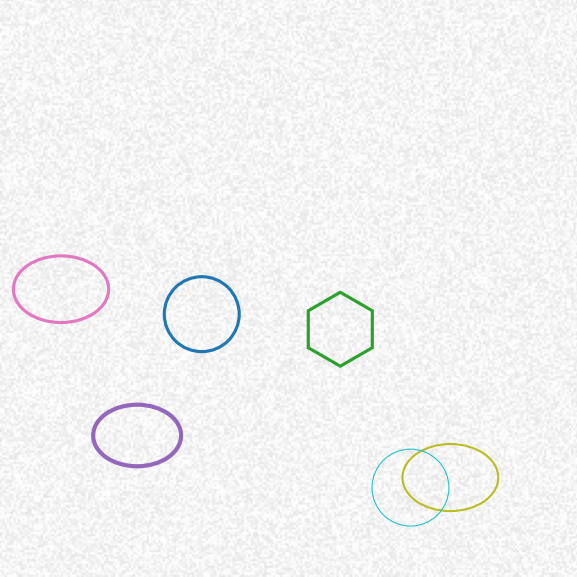[{"shape": "circle", "thickness": 1.5, "radius": 0.32, "center": [0.349, 0.455]}, {"shape": "hexagon", "thickness": 1.5, "radius": 0.32, "center": [0.589, 0.429]}, {"shape": "oval", "thickness": 2, "radius": 0.38, "center": [0.237, 0.245]}, {"shape": "oval", "thickness": 1.5, "radius": 0.41, "center": [0.106, 0.498]}, {"shape": "oval", "thickness": 1, "radius": 0.41, "center": [0.78, 0.172]}, {"shape": "circle", "thickness": 0.5, "radius": 0.33, "center": [0.711, 0.155]}]